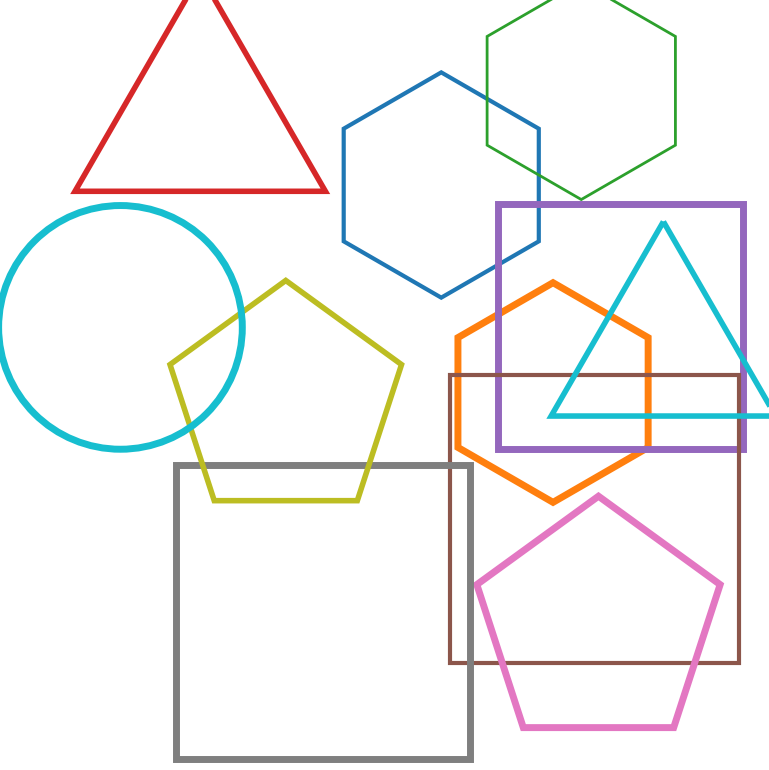[{"shape": "hexagon", "thickness": 1.5, "radius": 0.73, "center": [0.573, 0.76]}, {"shape": "hexagon", "thickness": 2.5, "radius": 0.71, "center": [0.718, 0.49]}, {"shape": "hexagon", "thickness": 1, "radius": 0.71, "center": [0.755, 0.882]}, {"shape": "triangle", "thickness": 2, "radius": 0.94, "center": [0.26, 0.845]}, {"shape": "square", "thickness": 2.5, "radius": 0.8, "center": [0.806, 0.575]}, {"shape": "square", "thickness": 1.5, "radius": 0.94, "center": [0.772, 0.326]}, {"shape": "pentagon", "thickness": 2.5, "radius": 0.83, "center": [0.777, 0.189]}, {"shape": "square", "thickness": 2.5, "radius": 0.95, "center": [0.42, 0.206]}, {"shape": "pentagon", "thickness": 2, "radius": 0.79, "center": [0.371, 0.478]}, {"shape": "circle", "thickness": 2.5, "radius": 0.79, "center": [0.156, 0.575]}, {"shape": "triangle", "thickness": 2, "radius": 0.84, "center": [0.862, 0.544]}]